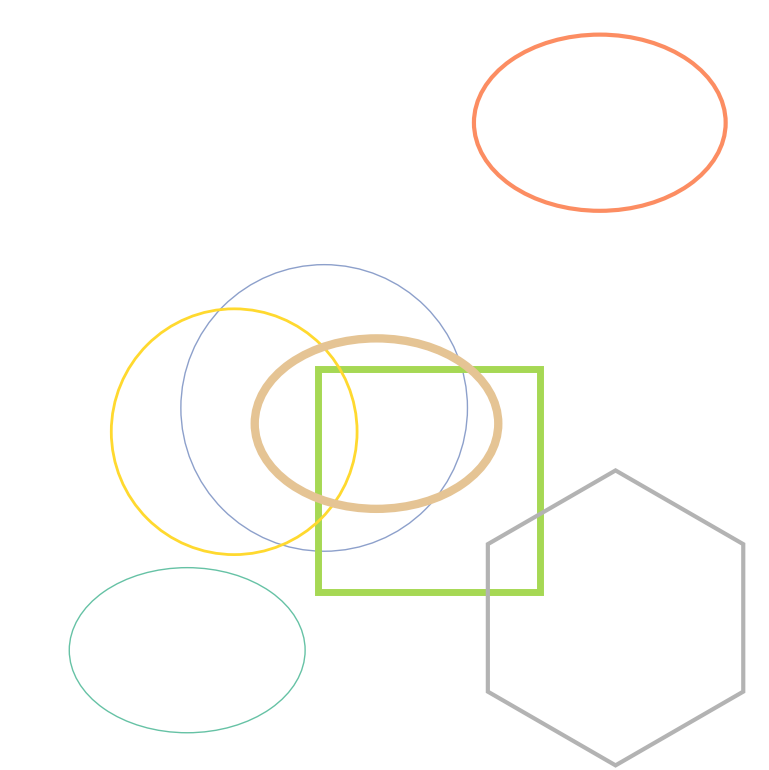[{"shape": "oval", "thickness": 0.5, "radius": 0.77, "center": [0.243, 0.156]}, {"shape": "oval", "thickness": 1.5, "radius": 0.82, "center": [0.779, 0.841]}, {"shape": "circle", "thickness": 0.5, "radius": 0.93, "center": [0.421, 0.47]}, {"shape": "square", "thickness": 2.5, "radius": 0.72, "center": [0.558, 0.376]}, {"shape": "circle", "thickness": 1, "radius": 0.8, "center": [0.304, 0.439]}, {"shape": "oval", "thickness": 3, "radius": 0.79, "center": [0.489, 0.45]}, {"shape": "hexagon", "thickness": 1.5, "radius": 0.96, "center": [0.799, 0.198]}]